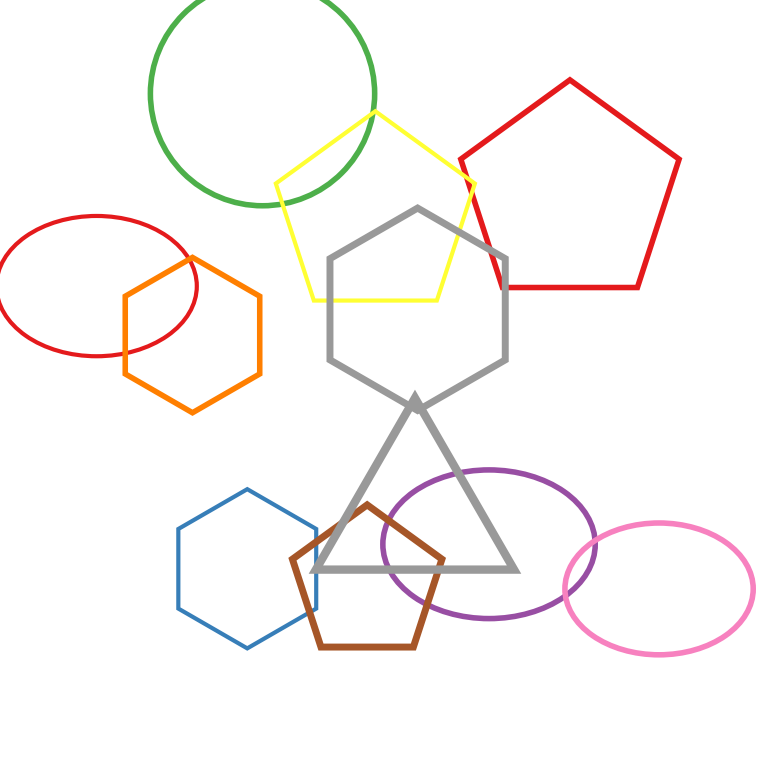[{"shape": "oval", "thickness": 1.5, "radius": 0.65, "center": [0.125, 0.628]}, {"shape": "pentagon", "thickness": 2, "radius": 0.75, "center": [0.74, 0.747]}, {"shape": "hexagon", "thickness": 1.5, "radius": 0.52, "center": [0.321, 0.261]}, {"shape": "circle", "thickness": 2, "radius": 0.73, "center": [0.341, 0.878]}, {"shape": "oval", "thickness": 2, "radius": 0.69, "center": [0.635, 0.293]}, {"shape": "hexagon", "thickness": 2, "radius": 0.5, "center": [0.25, 0.565]}, {"shape": "pentagon", "thickness": 1.5, "radius": 0.68, "center": [0.487, 0.72]}, {"shape": "pentagon", "thickness": 2.5, "radius": 0.51, "center": [0.477, 0.242]}, {"shape": "oval", "thickness": 2, "radius": 0.61, "center": [0.856, 0.235]}, {"shape": "triangle", "thickness": 3, "radius": 0.74, "center": [0.539, 0.335]}, {"shape": "hexagon", "thickness": 2.5, "radius": 0.66, "center": [0.542, 0.598]}]